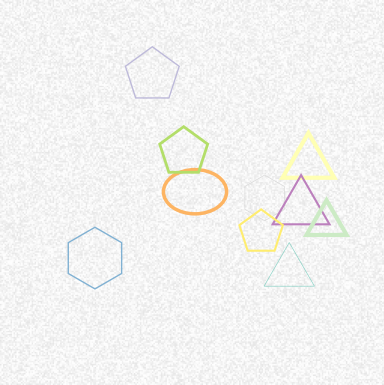[{"shape": "triangle", "thickness": 0.5, "radius": 0.38, "center": [0.751, 0.294]}, {"shape": "triangle", "thickness": 3, "radius": 0.39, "center": [0.801, 0.577]}, {"shape": "pentagon", "thickness": 1, "radius": 0.37, "center": [0.396, 0.805]}, {"shape": "hexagon", "thickness": 1, "radius": 0.4, "center": [0.247, 0.33]}, {"shape": "oval", "thickness": 2.5, "radius": 0.41, "center": [0.507, 0.502]}, {"shape": "pentagon", "thickness": 2, "radius": 0.33, "center": [0.477, 0.605]}, {"shape": "hexagon", "thickness": 0.5, "radius": 0.3, "center": [0.687, 0.486]}, {"shape": "triangle", "thickness": 1.5, "radius": 0.43, "center": [0.782, 0.46]}, {"shape": "triangle", "thickness": 3, "radius": 0.3, "center": [0.848, 0.42]}, {"shape": "pentagon", "thickness": 1.5, "radius": 0.3, "center": [0.678, 0.397]}]